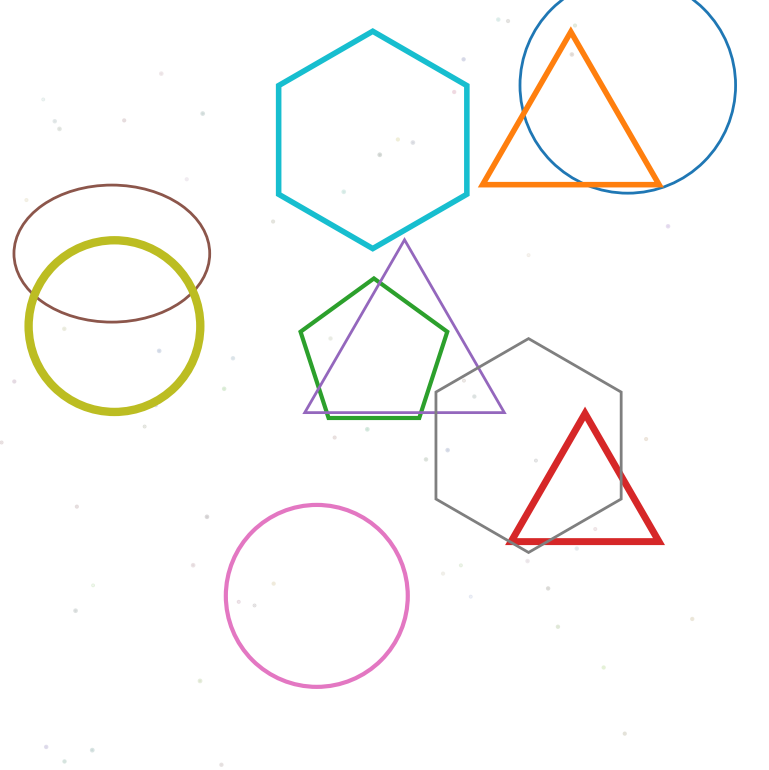[{"shape": "circle", "thickness": 1, "radius": 0.7, "center": [0.815, 0.889]}, {"shape": "triangle", "thickness": 2, "radius": 0.66, "center": [0.741, 0.826]}, {"shape": "pentagon", "thickness": 1.5, "radius": 0.5, "center": [0.486, 0.538]}, {"shape": "triangle", "thickness": 2.5, "radius": 0.55, "center": [0.76, 0.352]}, {"shape": "triangle", "thickness": 1, "radius": 0.75, "center": [0.525, 0.539]}, {"shape": "oval", "thickness": 1, "radius": 0.64, "center": [0.145, 0.671]}, {"shape": "circle", "thickness": 1.5, "radius": 0.59, "center": [0.411, 0.226]}, {"shape": "hexagon", "thickness": 1, "radius": 0.69, "center": [0.686, 0.421]}, {"shape": "circle", "thickness": 3, "radius": 0.56, "center": [0.149, 0.576]}, {"shape": "hexagon", "thickness": 2, "radius": 0.71, "center": [0.484, 0.818]}]